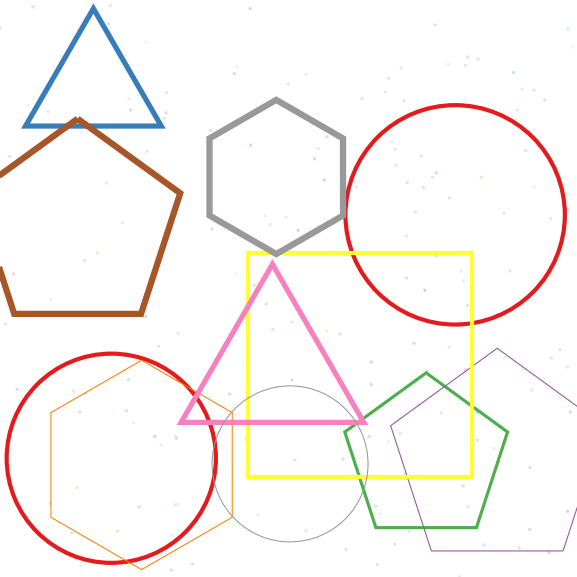[{"shape": "circle", "thickness": 2, "radius": 0.91, "center": [0.193, 0.206]}, {"shape": "circle", "thickness": 2, "radius": 0.95, "center": [0.788, 0.627]}, {"shape": "triangle", "thickness": 2.5, "radius": 0.68, "center": [0.162, 0.849]}, {"shape": "pentagon", "thickness": 1.5, "radius": 0.74, "center": [0.738, 0.205]}, {"shape": "pentagon", "thickness": 0.5, "radius": 0.97, "center": [0.861, 0.202]}, {"shape": "hexagon", "thickness": 0.5, "radius": 0.91, "center": [0.245, 0.194]}, {"shape": "square", "thickness": 2, "radius": 0.97, "center": [0.623, 0.367]}, {"shape": "pentagon", "thickness": 3, "radius": 0.93, "center": [0.134, 0.607]}, {"shape": "triangle", "thickness": 2.5, "radius": 0.91, "center": [0.472, 0.359]}, {"shape": "hexagon", "thickness": 3, "radius": 0.67, "center": [0.478, 0.693]}, {"shape": "circle", "thickness": 0.5, "radius": 0.68, "center": [0.502, 0.196]}]